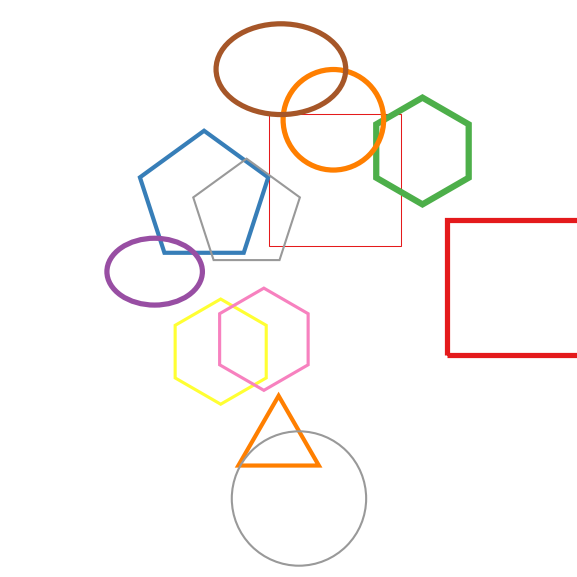[{"shape": "square", "thickness": 2.5, "radius": 0.58, "center": [0.891, 0.502]}, {"shape": "square", "thickness": 0.5, "radius": 0.57, "center": [0.58, 0.688]}, {"shape": "pentagon", "thickness": 2, "radius": 0.58, "center": [0.353, 0.656]}, {"shape": "hexagon", "thickness": 3, "radius": 0.46, "center": [0.732, 0.738]}, {"shape": "oval", "thickness": 2.5, "radius": 0.41, "center": [0.268, 0.529]}, {"shape": "circle", "thickness": 2.5, "radius": 0.44, "center": [0.577, 0.792]}, {"shape": "triangle", "thickness": 2, "radius": 0.4, "center": [0.482, 0.233]}, {"shape": "hexagon", "thickness": 1.5, "radius": 0.46, "center": [0.382, 0.39]}, {"shape": "oval", "thickness": 2.5, "radius": 0.56, "center": [0.486, 0.879]}, {"shape": "hexagon", "thickness": 1.5, "radius": 0.44, "center": [0.457, 0.412]}, {"shape": "pentagon", "thickness": 1, "radius": 0.49, "center": [0.427, 0.627]}, {"shape": "circle", "thickness": 1, "radius": 0.58, "center": [0.518, 0.136]}]